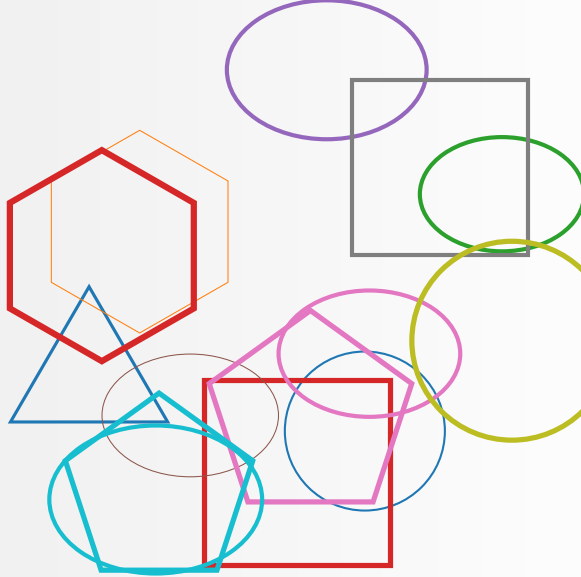[{"shape": "triangle", "thickness": 1.5, "radius": 0.78, "center": [0.153, 0.347]}, {"shape": "circle", "thickness": 1, "radius": 0.69, "center": [0.628, 0.253]}, {"shape": "hexagon", "thickness": 0.5, "radius": 0.88, "center": [0.24, 0.598]}, {"shape": "oval", "thickness": 2, "radius": 0.71, "center": [0.864, 0.663]}, {"shape": "hexagon", "thickness": 3, "radius": 0.91, "center": [0.175, 0.556]}, {"shape": "square", "thickness": 2.5, "radius": 0.8, "center": [0.511, 0.181]}, {"shape": "oval", "thickness": 2, "radius": 0.86, "center": [0.562, 0.878]}, {"shape": "oval", "thickness": 0.5, "radius": 0.76, "center": [0.327, 0.28]}, {"shape": "pentagon", "thickness": 2.5, "radius": 0.92, "center": [0.534, 0.278]}, {"shape": "oval", "thickness": 2, "radius": 0.78, "center": [0.636, 0.387]}, {"shape": "square", "thickness": 2, "radius": 0.76, "center": [0.757, 0.709]}, {"shape": "circle", "thickness": 2.5, "radius": 0.86, "center": [0.881, 0.409]}, {"shape": "pentagon", "thickness": 2.5, "radius": 0.85, "center": [0.274, 0.149]}, {"shape": "oval", "thickness": 2, "radius": 0.92, "center": [0.268, 0.134]}]